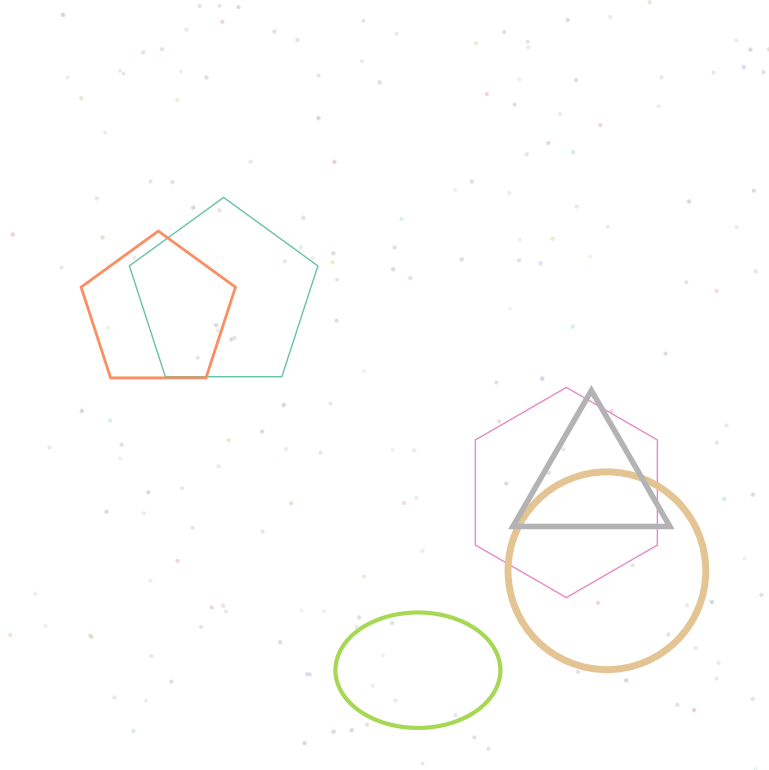[{"shape": "pentagon", "thickness": 0.5, "radius": 0.64, "center": [0.29, 0.615]}, {"shape": "pentagon", "thickness": 1, "radius": 0.53, "center": [0.206, 0.595]}, {"shape": "hexagon", "thickness": 0.5, "radius": 0.68, "center": [0.736, 0.36]}, {"shape": "oval", "thickness": 1.5, "radius": 0.54, "center": [0.543, 0.13]}, {"shape": "circle", "thickness": 2.5, "radius": 0.64, "center": [0.788, 0.259]}, {"shape": "triangle", "thickness": 2, "radius": 0.59, "center": [0.768, 0.375]}]